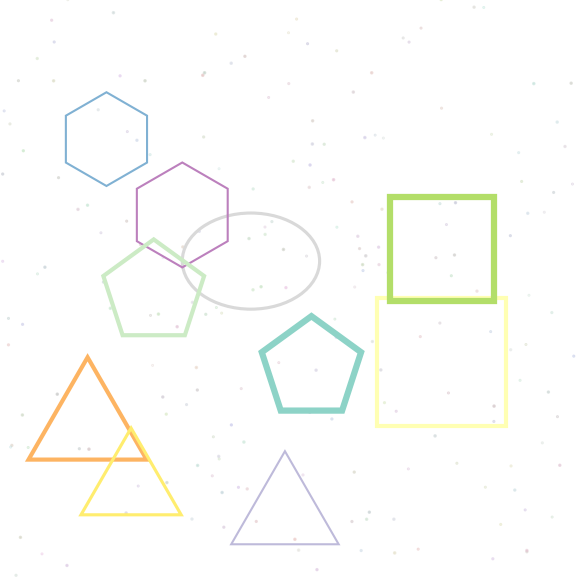[{"shape": "pentagon", "thickness": 3, "radius": 0.45, "center": [0.539, 0.361]}, {"shape": "square", "thickness": 2, "radius": 0.56, "center": [0.764, 0.372]}, {"shape": "triangle", "thickness": 1, "radius": 0.54, "center": [0.493, 0.11]}, {"shape": "hexagon", "thickness": 1, "radius": 0.41, "center": [0.184, 0.758]}, {"shape": "triangle", "thickness": 2, "radius": 0.59, "center": [0.152, 0.262]}, {"shape": "square", "thickness": 3, "radius": 0.45, "center": [0.766, 0.568]}, {"shape": "oval", "thickness": 1.5, "radius": 0.59, "center": [0.435, 0.547]}, {"shape": "hexagon", "thickness": 1, "radius": 0.45, "center": [0.316, 0.627]}, {"shape": "pentagon", "thickness": 2, "radius": 0.46, "center": [0.266, 0.493]}, {"shape": "triangle", "thickness": 1.5, "radius": 0.5, "center": [0.227, 0.158]}]